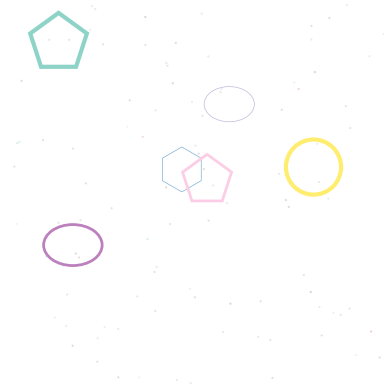[{"shape": "pentagon", "thickness": 3, "radius": 0.39, "center": [0.152, 0.889]}, {"shape": "oval", "thickness": 0.5, "radius": 0.33, "center": [0.595, 0.729]}, {"shape": "hexagon", "thickness": 0.5, "radius": 0.29, "center": [0.472, 0.56]}, {"shape": "pentagon", "thickness": 2, "radius": 0.33, "center": [0.538, 0.532]}, {"shape": "oval", "thickness": 2, "radius": 0.38, "center": [0.189, 0.363]}, {"shape": "circle", "thickness": 3, "radius": 0.36, "center": [0.814, 0.566]}]